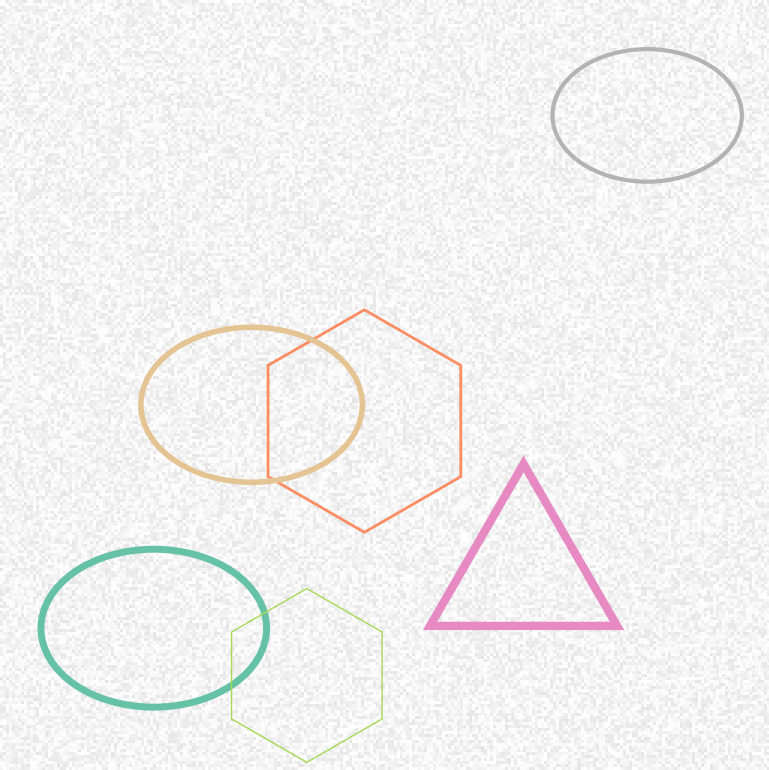[{"shape": "oval", "thickness": 2.5, "radius": 0.73, "center": [0.2, 0.184]}, {"shape": "hexagon", "thickness": 1, "radius": 0.72, "center": [0.473, 0.453]}, {"shape": "triangle", "thickness": 3, "radius": 0.7, "center": [0.68, 0.257]}, {"shape": "hexagon", "thickness": 0.5, "radius": 0.56, "center": [0.398, 0.123]}, {"shape": "oval", "thickness": 2, "radius": 0.72, "center": [0.327, 0.474]}, {"shape": "oval", "thickness": 1.5, "radius": 0.61, "center": [0.84, 0.85]}]